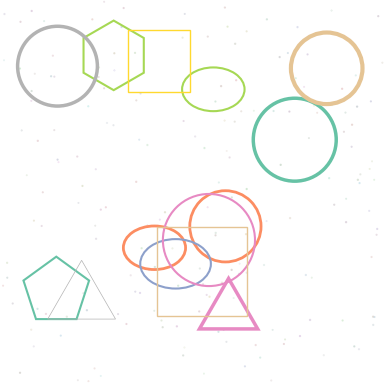[{"shape": "circle", "thickness": 2.5, "radius": 0.54, "center": [0.766, 0.637]}, {"shape": "pentagon", "thickness": 1.5, "radius": 0.45, "center": [0.146, 0.244]}, {"shape": "oval", "thickness": 2, "radius": 0.4, "center": [0.401, 0.356]}, {"shape": "circle", "thickness": 2, "radius": 0.46, "center": [0.585, 0.412]}, {"shape": "oval", "thickness": 1.5, "radius": 0.46, "center": [0.456, 0.315]}, {"shape": "triangle", "thickness": 2.5, "radius": 0.44, "center": [0.594, 0.189]}, {"shape": "circle", "thickness": 1.5, "radius": 0.6, "center": [0.543, 0.377]}, {"shape": "oval", "thickness": 1.5, "radius": 0.41, "center": [0.554, 0.768]}, {"shape": "hexagon", "thickness": 1.5, "radius": 0.45, "center": [0.295, 0.856]}, {"shape": "square", "thickness": 1, "radius": 0.4, "center": [0.413, 0.841]}, {"shape": "square", "thickness": 1, "radius": 0.58, "center": [0.525, 0.294]}, {"shape": "circle", "thickness": 3, "radius": 0.46, "center": [0.849, 0.823]}, {"shape": "circle", "thickness": 2.5, "radius": 0.52, "center": [0.149, 0.828]}, {"shape": "triangle", "thickness": 0.5, "radius": 0.51, "center": [0.212, 0.222]}]